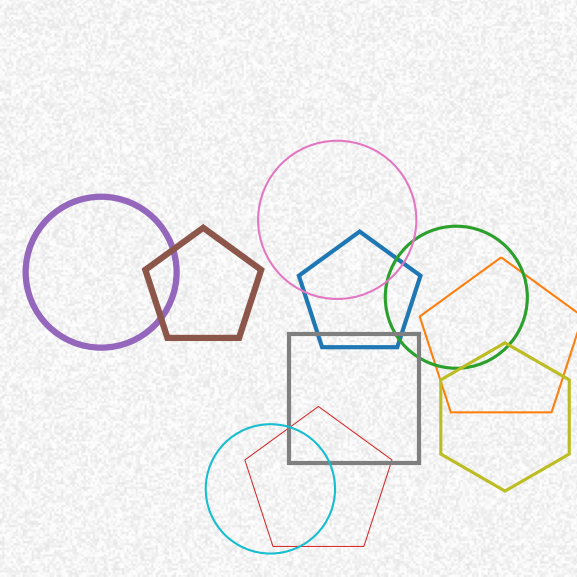[{"shape": "pentagon", "thickness": 2, "radius": 0.55, "center": [0.623, 0.487]}, {"shape": "pentagon", "thickness": 1, "radius": 0.74, "center": [0.868, 0.405]}, {"shape": "circle", "thickness": 1.5, "radius": 0.61, "center": [0.79, 0.484]}, {"shape": "pentagon", "thickness": 0.5, "radius": 0.67, "center": [0.551, 0.161]}, {"shape": "circle", "thickness": 3, "radius": 0.65, "center": [0.175, 0.528]}, {"shape": "pentagon", "thickness": 3, "radius": 0.53, "center": [0.352, 0.499]}, {"shape": "circle", "thickness": 1, "radius": 0.68, "center": [0.584, 0.618]}, {"shape": "square", "thickness": 2, "radius": 0.56, "center": [0.613, 0.309]}, {"shape": "hexagon", "thickness": 1.5, "radius": 0.64, "center": [0.874, 0.277]}, {"shape": "circle", "thickness": 1, "radius": 0.56, "center": [0.468, 0.153]}]